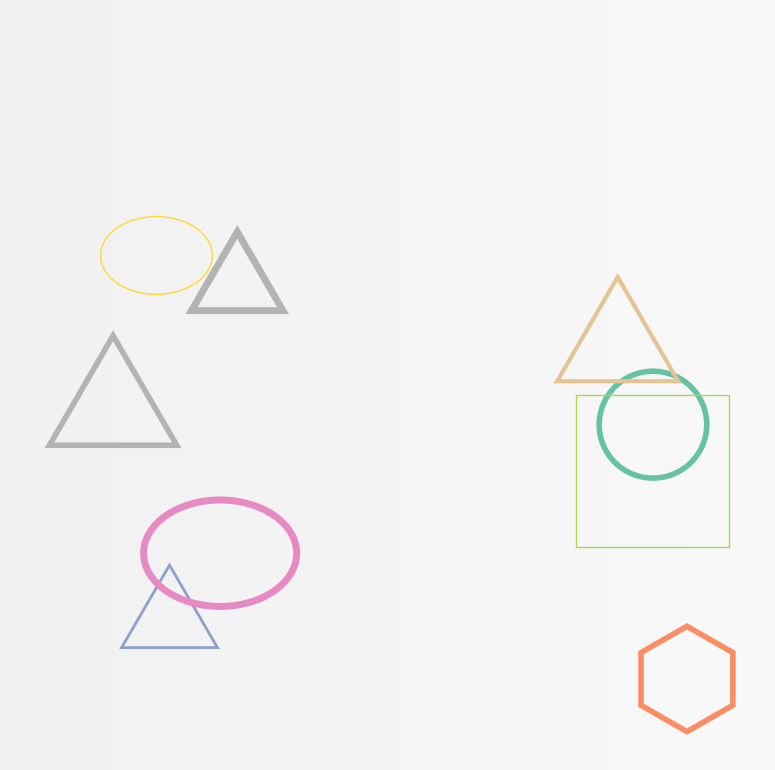[{"shape": "circle", "thickness": 2, "radius": 0.35, "center": [0.843, 0.449]}, {"shape": "hexagon", "thickness": 2, "radius": 0.34, "center": [0.886, 0.118]}, {"shape": "triangle", "thickness": 1, "radius": 0.36, "center": [0.219, 0.195]}, {"shape": "oval", "thickness": 2.5, "radius": 0.49, "center": [0.284, 0.282]}, {"shape": "square", "thickness": 0.5, "radius": 0.49, "center": [0.842, 0.388]}, {"shape": "oval", "thickness": 0.5, "radius": 0.36, "center": [0.202, 0.668]}, {"shape": "triangle", "thickness": 1.5, "radius": 0.45, "center": [0.797, 0.55]}, {"shape": "triangle", "thickness": 2, "radius": 0.47, "center": [0.146, 0.469]}, {"shape": "triangle", "thickness": 2.5, "radius": 0.34, "center": [0.306, 0.631]}]